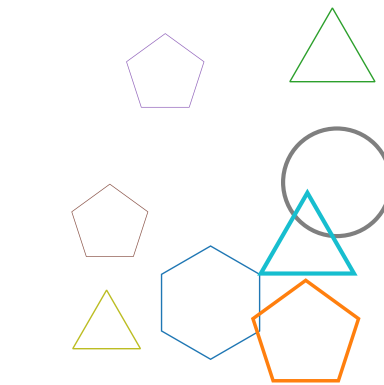[{"shape": "hexagon", "thickness": 1, "radius": 0.74, "center": [0.547, 0.214]}, {"shape": "pentagon", "thickness": 2.5, "radius": 0.72, "center": [0.794, 0.128]}, {"shape": "triangle", "thickness": 1, "radius": 0.64, "center": [0.863, 0.852]}, {"shape": "pentagon", "thickness": 0.5, "radius": 0.53, "center": [0.429, 0.807]}, {"shape": "pentagon", "thickness": 0.5, "radius": 0.52, "center": [0.285, 0.418]}, {"shape": "circle", "thickness": 3, "radius": 0.7, "center": [0.875, 0.526]}, {"shape": "triangle", "thickness": 1, "radius": 0.51, "center": [0.277, 0.145]}, {"shape": "triangle", "thickness": 3, "radius": 0.7, "center": [0.798, 0.359]}]